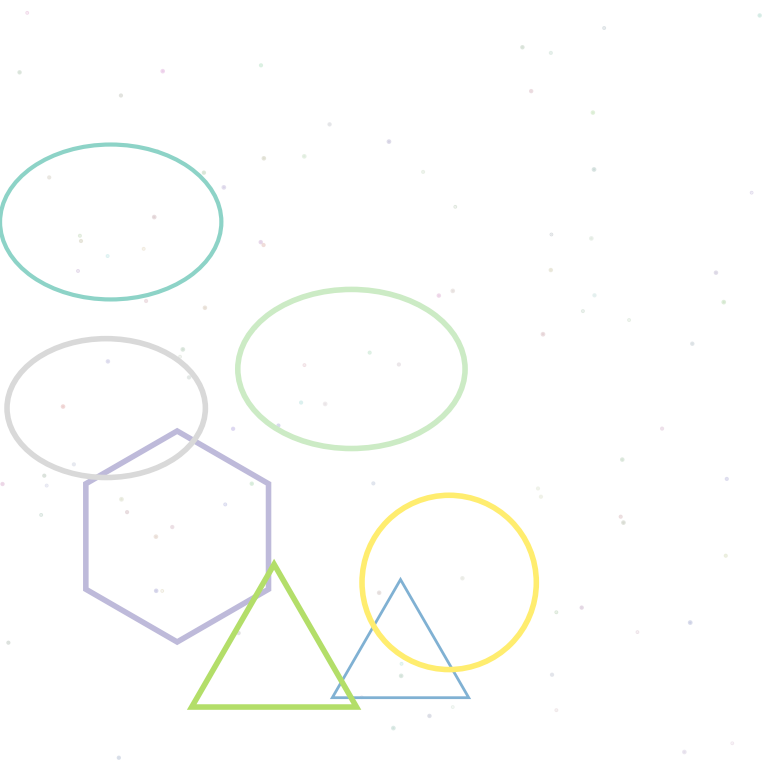[{"shape": "oval", "thickness": 1.5, "radius": 0.72, "center": [0.144, 0.712]}, {"shape": "hexagon", "thickness": 2, "radius": 0.68, "center": [0.23, 0.303]}, {"shape": "triangle", "thickness": 1, "radius": 0.51, "center": [0.52, 0.145]}, {"shape": "triangle", "thickness": 2, "radius": 0.62, "center": [0.356, 0.144]}, {"shape": "oval", "thickness": 2, "radius": 0.64, "center": [0.138, 0.47]}, {"shape": "oval", "thickness": 2, "radius": 0.74, "center": [0.456, 0.521]}, {"shape": "circle", "thickness": 2, "radius": 0.57, "center": [0.583, 0.244]}]